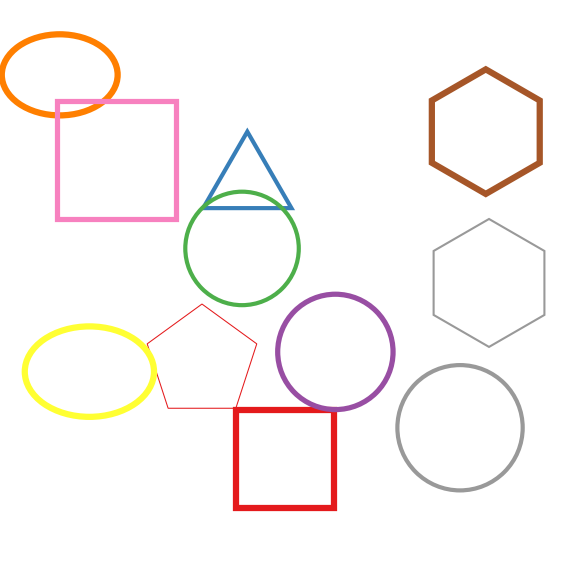[{"shape": "pentagon", "thickness": 0.5, "radius": 0.5, "center": [0.35, 0.373]}, {"shape": "square", "thickness": 3, "radius": 0.42, "center": [0.494, 0.204]}, {"shape": "triangle", "thickness": 2, "radius": 0.44, "center": [0.428, 0.683]}, {"shape": "circle", "thickness": 2, "radius": 0.49, "center": [0.419, 0.569]}, {"shape": "circle", "thickness": 2.5, "radius": 0.5, "center": [0.581, 0.39]}, {"shape": "oval", "thickness": 3, "radius": 0.5, "center": [0.103, 0.87]}, {"shape": "oval", "thickness": 3, "radius": 0.56, "center": [0.155, 0.356]}, {"shape": "hexagon", "thickness": 3, "radius": 0.54, "center": [0.841, 0.771]}, {"shape": "square", "thickness": 2.5, "radius": 0.51, "center": [0.202, 0.722]}, {"shape": "hexagon", "thickness": 1, "radius": 0.55, "center": [0.847, 0.509]}, {"shape": "circle", "thickness": 2, "radius": 0.54, "center": [0.797, 0.258]}]